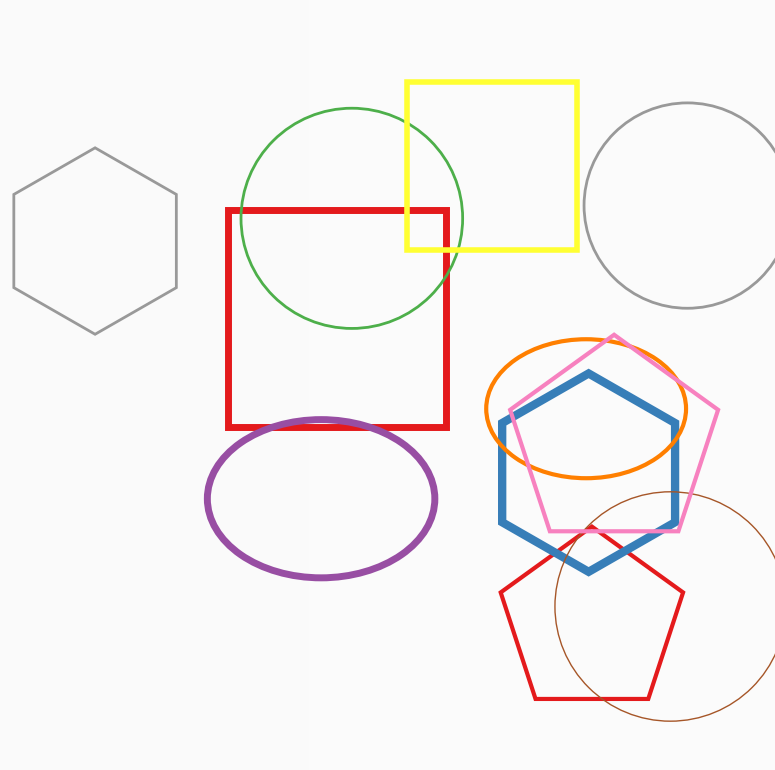[{"shape": "square", "thickness": 2.5, "radius": 0.7, "center": [0.435, 0.586]}, {"shape": "pentagon", "thickness": 1.5, "radius": 0.62, "center": [0.764, 0.192]}, {"shape": "hexagon", "thickness": 3, "radius": 0.64, "center": [0.76, 0.386]}, {"shape": "circle", "thickness": 1, "radius": 0.71, "center": [0.454, 0.716]}, {"shape": "oval", "thickness": 2.5, "radius": 0.73, "center": [0.414, 0.352]}, {"shape": "oval", "thickness": 1.5, "radius": 0.64, "center": [0.756, 0.469]}, {"shape": "square", "thickness": 2, "radius": 0.55, "center": [0.635, 0.784]}, {"shape": "circle", "thickness": 0.5, "radius": 0.74, "center": [0.865, 0.212]}, {"shape": "pentagon", "thickness": 1.5, "radius": 0.71, "center": [0.792, 0.424]}, {"shape": "hexagon", "thickness": 1, "radius": 0.61, "center": [0.123, 0.687]}, {"shape": "circle", "thickness": 1, "radius": 0.67, "center": [0.887, 0.733]}]